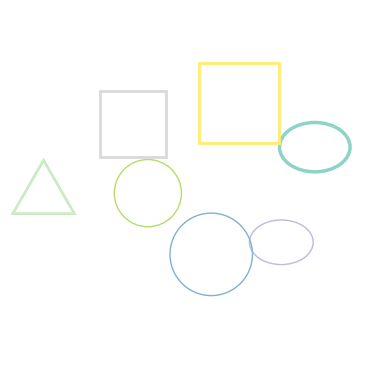[{"shape": "oval", "thickness": 2.5, "radius": 0.46, "center": [0.818, 0.618]}, {"shape": "oval", "thickness": 1, "radius": 0.41, "center": [0.731, 0.371]}, {"shape": "circle", "thickness": 1, "radius": 0.54, "center": [0.549, 0.339]}, {"shape": "circle", "thickness": 1, "radius": 0.44, "center": [0.384, 0.498]}, {"shape": "square", "thickness": 2, "radius": 0.43, "center": [0.346, 0.678]}, {"shape": "triangle", "thickness": 2, "radius": 0.46, "center": [0.113, 0.491]}, {"shape": "square", "thickness": 2, "radius": 0.52, "center": [0.62, 0.732]}]